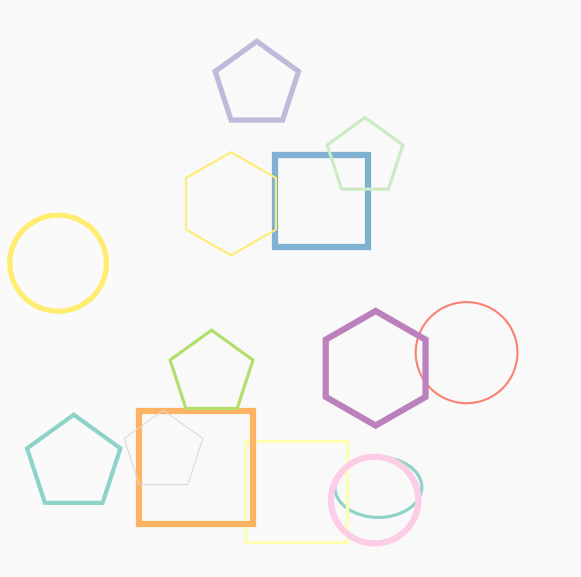[{"shape": "pentagon", "thickness": 2, "radius": 0.42, "center": [0.127, 0.197]}, {"shape": "oval", "thickness": 1.5, "radius": 0.37, "center": [0.651, 0.155]}, {"shape": "square", "thickness": 1.5, "radius": 0.44, "center": [0.51, 0.148]}, {"shape": "pentagon", "thickness": 2.5, "radius": 0.38, "center": [0.442, 0.852]}, {"shape": "circle", "thickness": 1, "radius": 0.44, "center": [0.803, 0.388]}, {"shape": "square", "thickness": 3, "radius": 0.4, "center": [0.553, 0.651]}, {"shape": "square", "thickness": 3, "radius": 0.49, "center": [0.337, 0.189]}, {"shape": "pentagon", "thickness": 1.5, "radius": 0.37, "center": [0.364, 0.352]}, {"shape": "circle", "thickness": 3, "radius": 0.38, "center": [0.645, 0.133]}, {"shape": "pentagon", "thickness": 0.5, "radius": 0.36, "center": [0.281, 0.218]}, {"shape": "hexagon", "thickness": 3, "radius": 0.5, "center": [0.646, 0.361]}, {"shape": "pentagon", "thickness": 1.5, "radius": 0.34, "center": [0.628, 0.727]}, {"shape": "circle", "thickness": 2.5, "radius": 0.42, "center": [0.1, 0.543]}, {"shape": "hexagon", "thickness": 1, "radius": 0.45, "center": [0.397, 0.646]}]